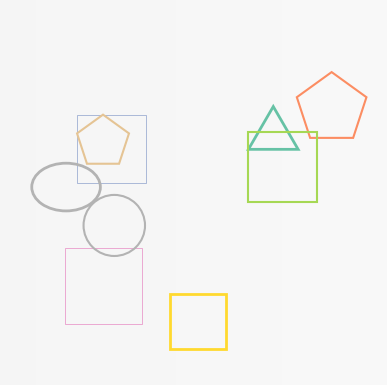[{"shape": "triangle", "thickness": 2, "radius": 0.37, "center": [0.705, 0.649]}, {"shape": "pentagon", "thickness": 1.5, "radius": 0.47, "center": [0.856, 0.718]}, {"shape": "square", "thickness": 0.5, "radius": 0.45, "center": [0.288, 0.613]}, {"shape": "square", "thickness": 0.5, "radius": 0.49, "center": [0.267, 0.258]}, {"shape": "square", "thickness": 1.5, "radius": 0.45, "center": [0.729, 0.566]}, {"shape": "square", "thickness": 2, "radius": 0.36, "center": [0.511, 0.164]}, {"shape": "pentagon", "thickness": 1.5, "radius": 0.35, "center": [0.266, 0.632]}, {"shape": "oval", "thickness": 2, "radius": 0.44, "center": [0.17, 0.514]}, {"shape": "circle", "thickness": 1.5, "radius": 0.4, "center": [0.295, 0.414]}]